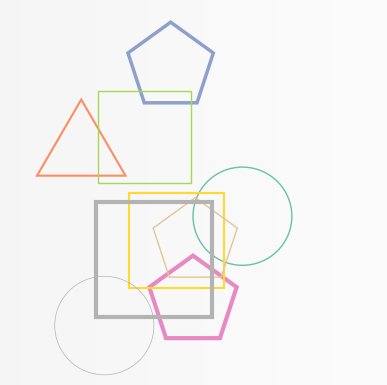[{"shape": "circle", "thickness": 1, "radius": 0.64, "center": [0.626, 0.438]}, {"shape": "triangle", "thickness": 1.5, "radius": 0.66, "center": [0.21, 0.61]}, {"shape": "pentagon", "thickness": 2.5, "radius": 0.58, "center": [0.44, 0.827]}, {"shape": "pentagon", "thickness": 3, "radius": 0.59, "center": [0.498, 0.218]}, {"shape": "square", "thickness": 1, "radius": 0.6, "center": [0.372, 0.645]}, {"shape": "square", "thickness": 1.5, "radius": 0.61, "center": [0.456, 0.376]}, {"shape": "pentagon", "thickness": 1, "radius": 0.57, "center": [0.504, 0.372]}, {"shape": "circle", "thickness": 0.5, "radius": 0.64, "center": [0.269, 0.154]}, {"shape": "square", "thickness": 3, "radius": 0.75, "center": [0.397, 0.326]}]